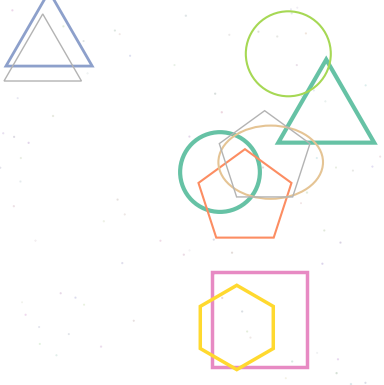[{"shape": "triangle", "thickness": 3, "radius": 0.72, "center": [0.847, 0.701]}, {"shape": "circle", "thickness": 3, "radius": 0.52, "center": [0.571, 0.553]}, {"shape": "pentagon", "thickness": 1.5, "radius": 0.63, "center": [0.636, 0.486]}, {"shape": "triangle", "thickness": 2, "radius": 0.65, "center": [0.127, 0.893]}, {"shape": "square", "thickness": 2.5, "radius": 0.62, "center": [0.675, 0.17]}, {"shape": "circle", "thickness": 1.5, "radius": 0.55, "center": [0.749, 0.86]}, {"shape": "hexagon", "thickness": 2.5, "radius": 0.55, "center": [0.615, 0.149]}, {"shape": "oval", "thickness": 1.5, "radius": 0.68, "center": [0.703, 0.579]}, {"shape": "pentagon", "thickness": 1, "radius": 0.62, "center": [0.687, 0.589]}, {"shape": "triangle", "thickness": 1, "radius": 0.58, "center": [0.111, 0.848]}]